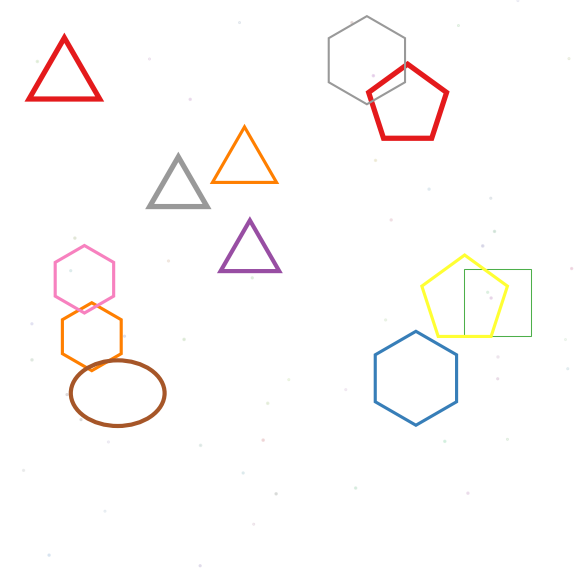[{"shape": "triangle", "thickness": 2.5, "radius": 0.35, "center": [0.111, 0.863]}, {"shape": "pentagon", "thickness": 2.5, "radius": 0.35, "center": [0.706, 0.817]}, {"shape": "hexagon", "thickness": 1.5, "radius": 0.41, "center": [0.72, 0.344]}, {"shape": "square", "thickness": 0.5, "radius": 0.29, "center": [0.861, 0.475]}, {"shape": "triangle", "thickness": 2, "radius": 0.29, "center": [0.433, 0.559]}, {"shape": "triangle", "thickness": 1.5, "radius": 0.32, "center": [0.423, 0.715]}, {"shape": "hexagon", "thickness": 1.5, "radius": 0.29, "center": [0.159, 0.416]}, {"shape": "pentagon", "thickness": 1.5, "radius": 0.39, "center": [0.805, 0.48]}, {"shape": "oval", "thickness": 2, "radius": 0.41, "center": [0.204, 0.318]}, {"shape": "hexagon", "thickness": 1.5, "radius": 0.29, "center": [0.146, 0.516]}, {"shape": "triangle", "thickness": 2.5, "radius": 0.29, "center": [0.309, 0.67]}, {"shape": "hexagon", "thickness": 1, "radius": 0.38, "center": [0.635, 0.895]}]